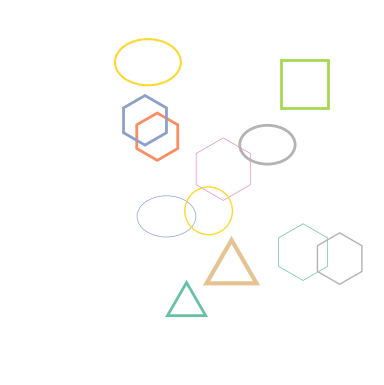[{"shape": "hexagon", "thickness": 0.5, "radius": 0.37, "center": [0.787, 0.345]}, {"shape": "triangle", "thickness": 2, "radius": 0.29, "center": [0.485, 0.209]}, {"shape": "hexagon", "thickness": 2, "radius": 0.31, "center": [0.408, 0.645]}, {"shape": "hexagon", "thickness": 2, "radius": 0.32, "center": [0.377, 0.687]}, {"shape": "oval", "thickness": 0.5, "radius": 0.38, "center": [0.432, 0.438]}, {"shape": "hexagon", "thickness": 0.5, "radius": 0.41, "center": [0.58, 0.561]}, {"shape": "square", "thickness": 2, "radius": 0.31, "center": [0.791, 0.782]}, {"shape": "oval", "thickness": 1.5, "radius": 0.43, "center": [0.384, 0.838]}, {"shape": "circle", "thickness": 1, "radius": 0.31, "center": [0.542, 0.452]}, {"shape": "triangle", "thickness": 3, "radius": 0.37, "center": [0.601, 0.302]}, {"shape": "oval", "thickness": 2, "radius": 0.36, "center": [0.695, 0.624]}, {"shape": "hexagon", "thickness": 1, "radius": 0.33, "center": [0.882, 0.328]}]